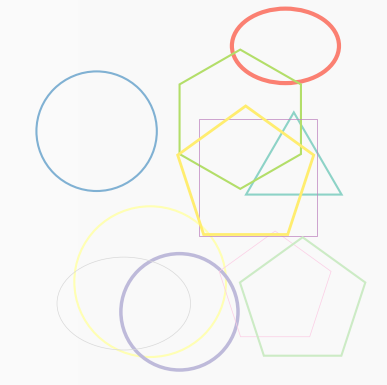[{"shape": "triangle", "thickness": 1.5, "radius": 0.71, "center": [0.758, 0.566]}, {"shape": "circle", "thickness": 1.5, "radius": 0.98, "center": [0.388, 0.268]}, {"shape": "circle", "thickness": 2.5, "radius": 0.76, "center": [0.463, 0.19]}, {"shape": "oval", "thickness": 3, "radius": 0.69, "center": [0.737, 0.881]}, {"shape": "circle", "thickness": 1.5, "radius": 0.78, "center": [0.249, 0.659]}, {"shape": "hexagon", "thickness": 1.5, "radius": 0.9, "center": [0.62, 0.69]}, {"shape": "pentagon", "thickness": 0.5, "radius": 0.76, "center": [0.71, 0.248]}, {"shape": "oval", "thickness": 0.5, "radius": 0.86, "center": [0.319, 0.212]}, {"shape": "square", "thickness": 0.5, "radius": 0.76, "center": [0.666, 0.539]}, {"shape": "pentagon", "thickness": 1.5, "radius": 0.85, "center": [0.781, 0.214]}, {"shape": "pentagon", "thickness": 2, "radius": 0.92, "center": [0.634, 0.54]}]